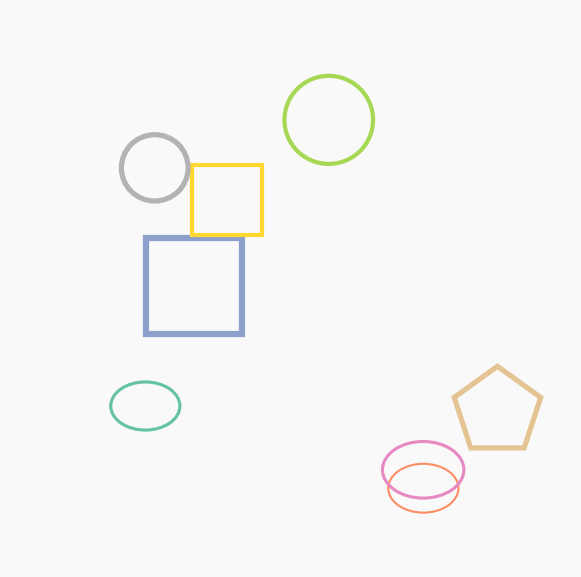[{"shape": "oval", "thickness": 1.5, "radius": 0.3, "center": [0.25, 0.296]}, {"shape": "oval", "thickness": 1, "radius": 0.3, "center": [0.728, 0.154]}, {"shape": "square", "thickness": 3, "radius": 0.41, "center": [0.333, 0.504]}, {"shape": "oval", "thickness": 1.5, "radius": 0.35, "center": [0.728, 0.186]}, {"shape": "circle", "thickness": 2, "radius": 0.38, "center": [0.566, 0.792]}, {"shape": "square", "thickness": 2, "radius": 0.3, "center": [0.39, 0.653]}, {"shape": "pentagon", "thickness": 2.5, "radius": 0.39, "center": [0.856, 0.287]}, {"shape": "circle", "thickness": 2.5, "radius": 0.29, "center": [0.266, 0.708]}]